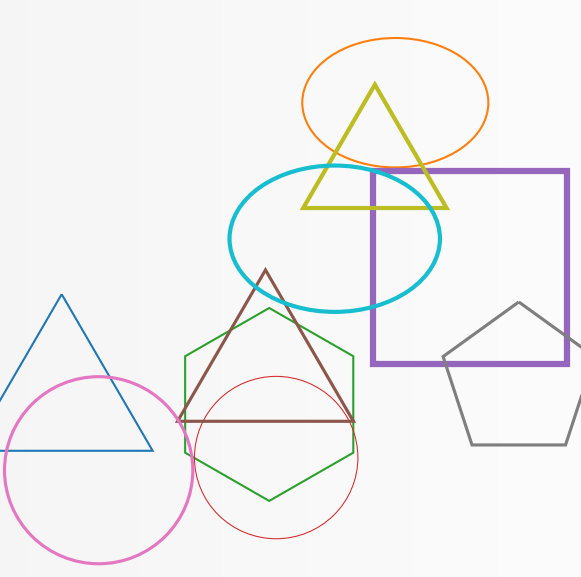[{"shape": "triangle", "thickness": 1, "radius": 0.9, "center": [0.106, 0.309]}, {"shape": "oval", "thickness": 1, "radius": 0.8, "center": [0.68, 0.821]}, {"shape": "hexagon", "thickness": 1, "radius": 0.84, "center": [0.463, 0.299]}, {"shape": "circle", "thickness": 0.5, "radius": 0.7, "center": [0.475, 0.207]}, {"shape": "square", "thickness": 3, "radius": 0.83, "center": [0.808, 0.536]}, {"shape": "triangle", "thickness": 1.5, "radius": 0.87, "center": [0.457, 0.357]}, {"shape": "circle", "thickness": 1.5, "radius": 0.81, "center": [0.17, 0.185]}, {"shape": "pentagon", "thickness": 1.5, "radius": 0.68, "center": [0.893, 0.339]}, {"shape": "triangle", "thickness": 2, "radius": 0.71, "center": [0.645, 0.71]}, {"shape": "oval", "thickness": 2, "radius": 0.91, "center": [0.576, 0.586]}]